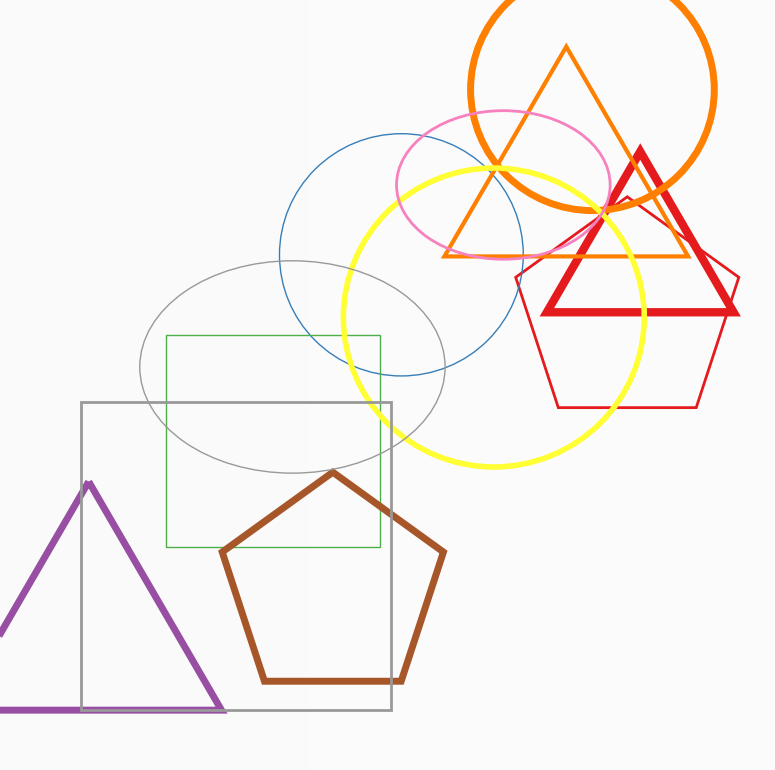[{"shape": "triangle", "thickness": 3, "radius": 0.7, "center": [0.826, 0.664]}, {"shape": "pentagon", "thickness": 1, "radius": 0.76, "center": [0.809, 0.593]}, {"shape": "circle", "thickness": 0.5, "radius": 0.79, "center": [0.518, 0.669]}, {"shape": "square", "thickness": 0.5, "radius": 0.69, "center": [0.352, 0.427]}, {"shape": "triangle", "thickness": 2.5, "radius": 0.99, "center": [0.114, 0.177]}, {"shape": "circle", "thickness": 2.5, "radius": 0.79, "center": [0.764, 0.884]}, {"shape": "triangle", "thickness": 1.5, "radius": 0.91, "center": [0.731, 0.758]}, {"shape": "circle", "thickness": 2, "radius": 0.97, "center": [0.637, 0.588]}, {"shape": "pentagon", "thickness": 2.5, "radius": 0.75, "center": [0.429, 0.237]}, {"shape": "oval", "thickness": 1, "radius": 0.69, "center": [0.649, 0.76]}, {"shape": "square", "thickness": 1, "radius": 1.0, "center": [0.304, 0.278]}, {"shape": "oval", "thickness": 0.5, "radius": 0.98, "center": [0.377, 0.523]}]